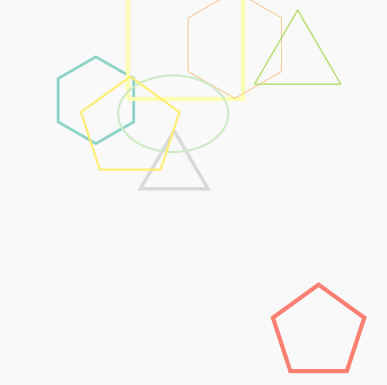[{"shape": "hexagon", "thickness": 2, "radius": 0.56, "center": [0.248, 0.74]}, {"shape": "square", "thickness": 3, "radius": 0.74, "center": [0.479, 0.891]}, {"shape": "pentagon", "thickness": 3, "radius": 0.62, "center": [0.822, 0.137]}, {"shape": "hexagon", "thickness": 0.5, "radius": 0.7, "center": [0.606, 0.884]}, {"shape": "triangle", "thickness": 1, "radius": 0.64, "center": [0.768, 0.846]}, {"shape": "triangle", "thickness": 2.5, "radius": 0.5, "center": [0.449, 0.56]}, {"shape": "oval", "thickness": 1.5, "radius": 0.71, "center": [0.447, 0.705]}, {"shape": "pentagon", "thickness": 1.5, "radius": 0.67, "center": [0.336, 0.667]}]